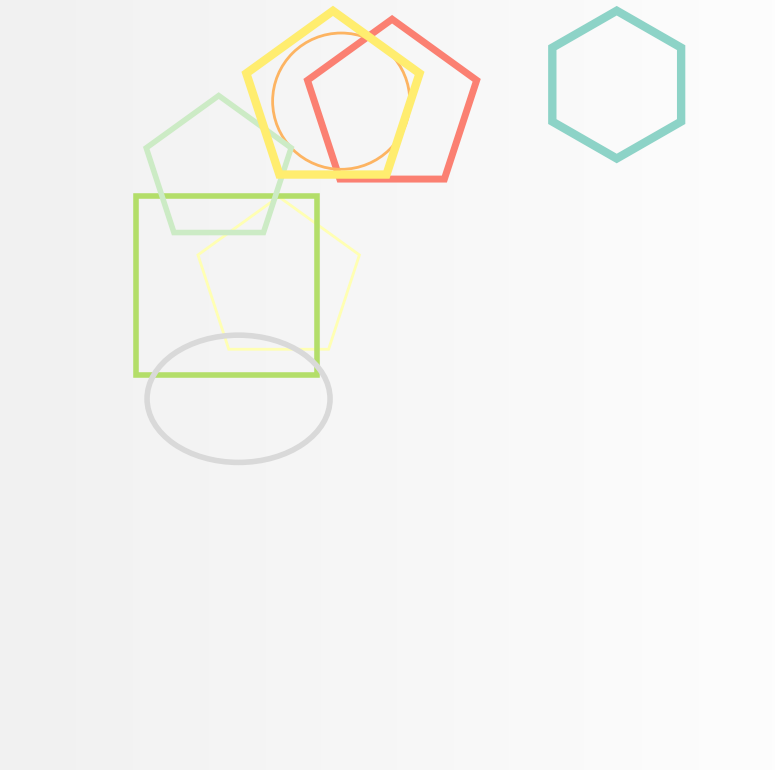[{"shape": "hexagon", "thickness": 3, "radius": 0.48, "center": [0.796, 0.89]}, {"shape": "pentagon", "thickness": 1, "radius": 0.55, "center": [0.36, 0.635]}, {"shape": "pentagon", "thickness": 2.5, "radius": 0.57, "center": [0.506, 0.86]}, {"shape": "circle", "thickness": 1, "radius": 0.44, "center": [0.44, 0.869]}, {"shape": "square", "thickness": 2, "radius": 0.58, "center": [0.292, 0.629]}, {"shape": "oval", "thickness": 2, "radius": 0.59, "center": [0.308, 0.482]}, {"shape": "pentagon", "thickness": 2, "radius": 0.49, "center": [0.282, 0.778]}, {"shape": "pentagon", "thickness": 3, "radius": 0.59, "center": [0.43, 0.868]}]